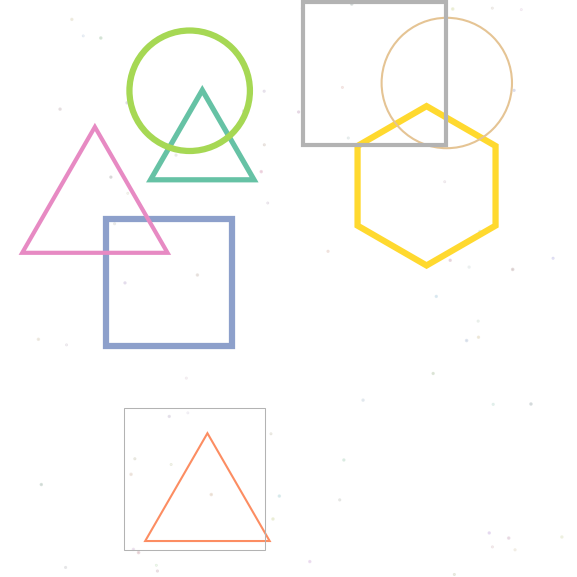[{"shape": "triangle", "thickness": 2.5, "radius": 0.52, "center": [0.35, 0.74]}, {"shape": "triangle", "thickness": 1, "radius": 0.62, "center": [0.359, 0.125]}, {"shape": "square", "thickness": 3, "radius": 0.55, "center": [0.292, 0.51]}, {"shape": "triangle", "thickness": 2, "radius": 0.73, "center": [0.164, 0.634]}, {"shape": "circle", "thickness": 3, "radius": 0.52, "center": [0.328, 0.842]}, {"shape": "hexagon", "thickness": 3, "radius": 0.69, "center": [0.739, 0.677]}, {"shape": "circle", "thickness": 1, "radius": 0.56, "center": [0.774, 0.855]}, {"shape": "square", "thickness": 0.5, "radius": 0.61, "center": [0.337, 0.169]}, {"shape": "square", "thickness": 2, "radius": 0.62, "center": [0.648, 0.872]}]